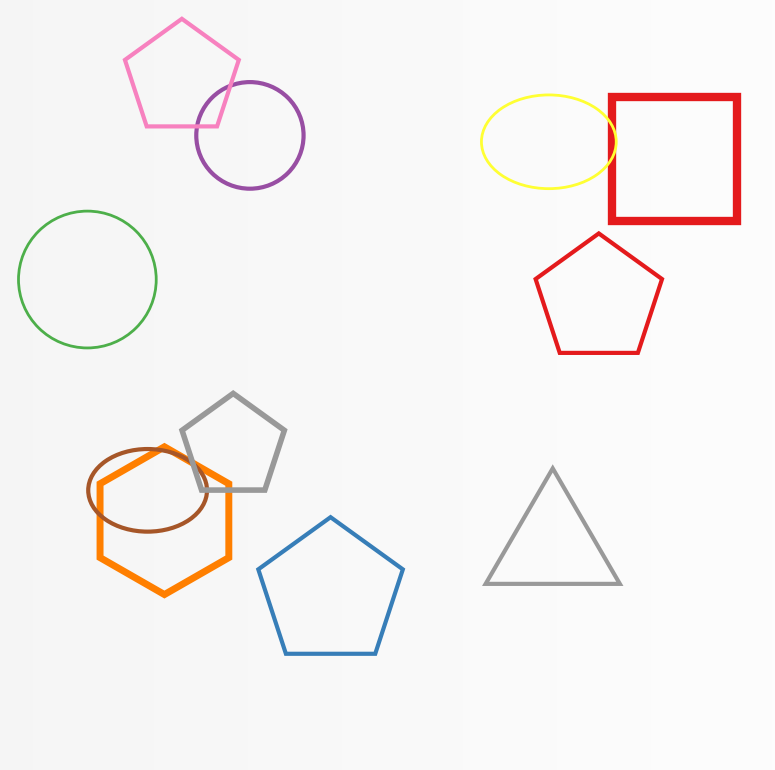[{"shape": "square", "thickness": 3, "radius": 0.4, "center": [0.87, 0.794]}, {"shape": "pentagon", "thickness": 1.5, "radius": 0.43, "center": [0.773, 0.611]}, {"shape": "pentagon", "thickness": 1.5, "radius": 0.49, "center": [0.427, 0.23]}, {"shape": "circle", "thickness": 1, "radius": 0.44, "center": [0.113, 0.637]}, {"shape": "circle", "thickness": 1.5, "radius": 0.35, "center": [0.322, 0.824]}, {"shape": "hexagon", "thickness": 2.5, "radius": 0.48, "center": [0.212, 0.324]}, {"shape": "oval", "thickness": 1, "radius": 0.43, "center": [0.708, 0.816]}, {"shape": "oval", "thickness": 1.5, "radius": 0.38, "center": [0.19, 0.363]}, {"shape": "pentagon", "thickness": 1.5, "radius": 0.39, "center": [0.235, 0.898]}, {"shape": "triangle", "thickness": 1.5, "radius": 0.5, "center": [0.713, 0.292]}, {"shape": "pentagon", "thickness": 2, "radius": 0.35, "center": [0.301, 0.42]}]